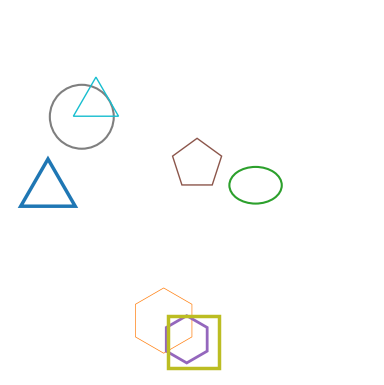[{"shape": "triangle", "thickness": 2.5, "radius": 0.41, "center": [0.125, 0.505]}, {"shape": "hexagon", "thickness": 0.5, "radius": 0.42, "center": [0.425, 0.167]}, {"shape": "oval", "thickness": 1.5, "radius": 0.34, "center": [0.664, 0.519]}, {"shape": "hexagon", "thickness": 2, "radius": 0.31, "center": [0.485, 0.119]}, {"shape": "pentagon", "thickness": 1, "radius": 0.33, "center": [0.512, 0.574]}, {"shape": "circle", "thickness": 1.5, "radius": 0.42, "center": [0.212, 0.697]}, {"shape": "square", "thickness": 2.5, "radius": 0.33, "center": [0.503, 0.112]}, {"shape": "triangle", "thickness": 1, "radius": 0.34, "center": [0.249, 0.732]}]